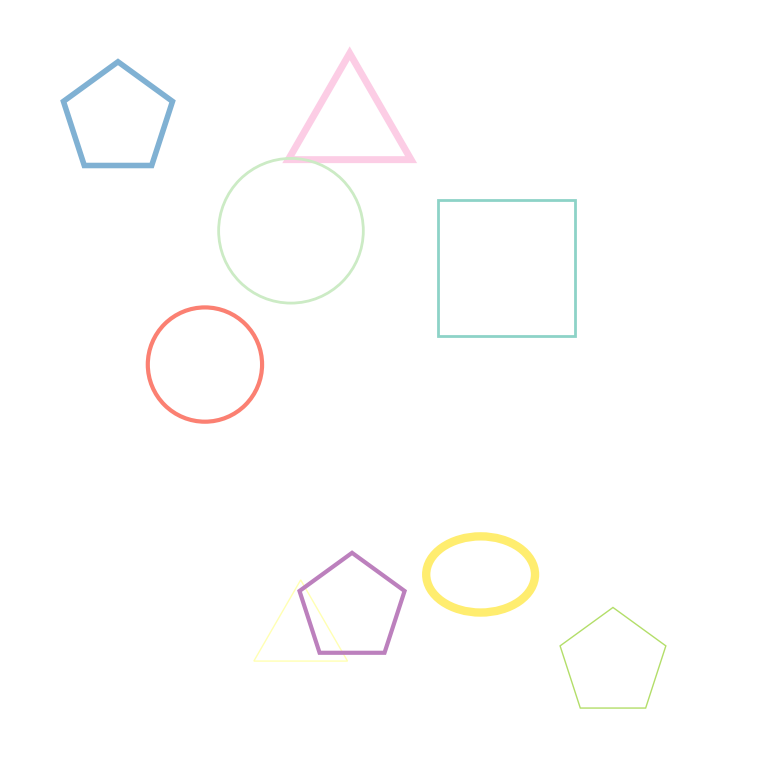[{"shape": "square", "thickness": 1, "radius": 0.44, "center": [0.658, 0.652]}, {"shape": "triangle", "thickness": 0.5, "radius": 0.35, "center": [0.39, 0.177]}, {"shape": "circle", "thickness": 1.5, "radius": 0.37, "center": [0.266, 0.527]}, {"shape": "pentagon", "thickness": 2, "radius": 0.37, "center": [0.153, 0.845]}, {"shape": "pentagon", "thickness": 0.5, "radius": 0.36, "center": [0.796, 0.139]}, {"shape": "triangle", "thickness": 2.5, "radius": 0.46, "center": [0.454, 0.839]}, {"shape": "pentagon", "thickness": 1.5, "radius": 0.36, "center": [0.457, 0.21]}, {"shape": "circle", "thickness": 1, "radius": 0.47, "center": [0.378, 0.7]}, {"shape": "oval", "thickness": 3, "radius": 0.35, "center": [0.624, 0.254]}]